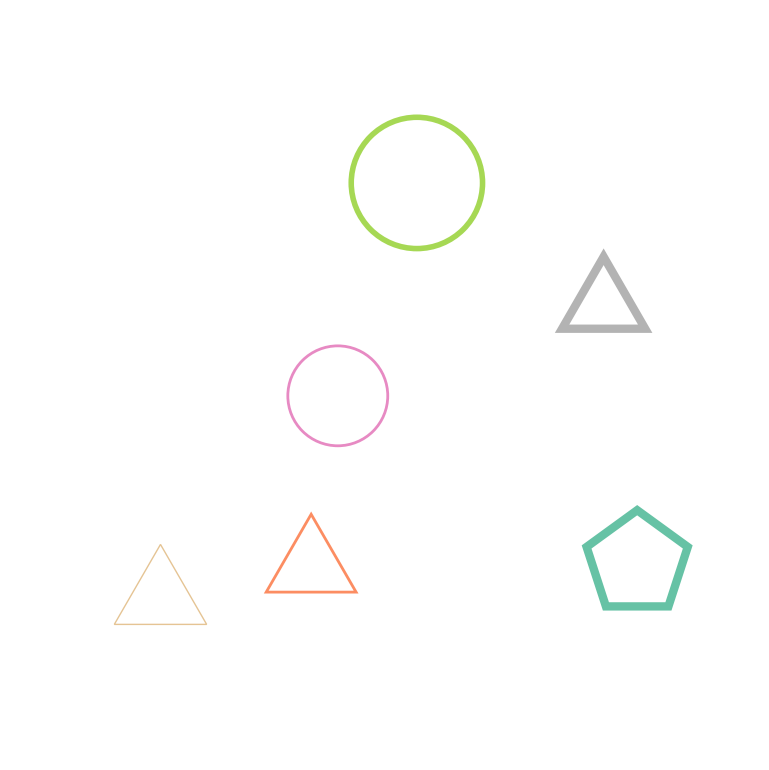[{"shape": "pentagon", "thickness": 3, "radius": 0.35, "center": [0.827, 0.268]}, {"shape": "triangle", "thickness": 1, "radius": 0.34, "center": [0.404, 0.265]}, {"shape": "circle", "thickness": 1, "radius": 0.32, "center": [0.439, 0.486]}, {"shape": "circle", "thickness": 2, "radius": 0.43, "center": [0.541, 0.762]}, {"shape": "triangle", "thickness": 0.5, "radius": 0.35, "center": [0.208, 0.224]}, {"shape": "triangle", "thickness": 3, "radius": 0.31, "center": [0.784, 0.604]}]